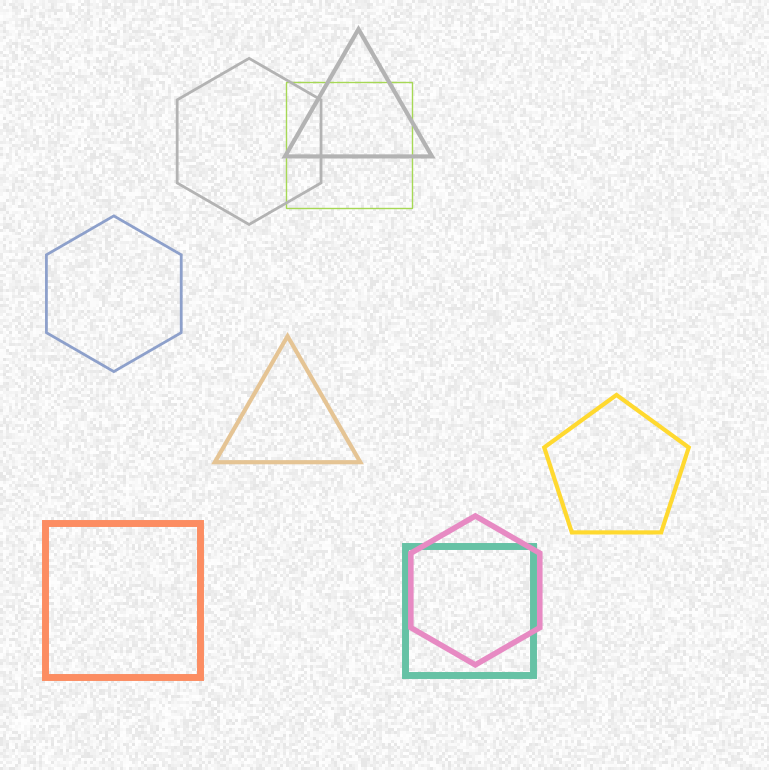[{"shape": "square", "thickness": 2.5, "radius": 0.42, "center": [0.609, 0.207]}, {"shape": "square", "thickness": 2.5, "radius": 0.5, "center": [0.159, 0.221]}, {"shape": "hexagon", "thickness": 1, "radius": 0.51, "center": [0.148, 0.619]}, {"shape": "hexagon", "thickness": 2, "radius": 0.48, "center": [0.617, 0.233]}, {"shape": "square", "thickness": 0.5, "radius": 0.41, "center": [0.453, 0.812]}, {"shape": "pentagon", "thickness": 1.5, "radius": 0.49, "center": [0.801, 0.388]}, {"shape": "triangle", "thickness": 1.5, "radius": 0.55, "center": [0.373, 0.454]}, {"shape": "triangle", "thickness": 1.5, "radius": 0.55, "center": [0.466, 0.852]}, {"shape": "hexagon", "thickness": 1, "radius": 0.54, "center": [0.323, 0.816]}]